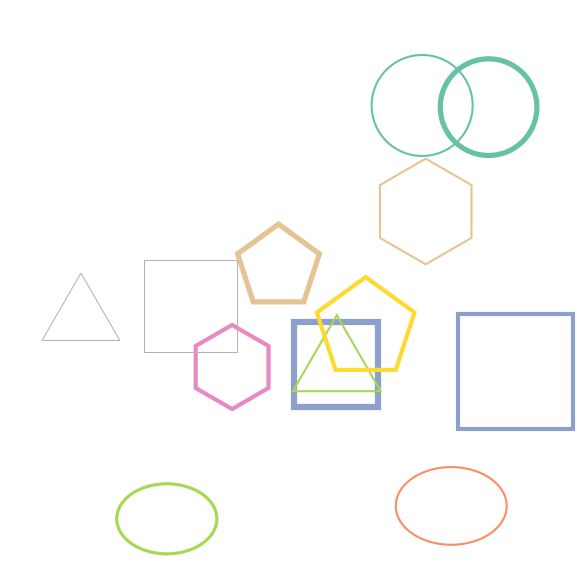[{"shape": "circle", "thickness": 2.5, "radius": 0.42, "center": [0.846, 0.814]}, {"shape": "circle", "thickness": 1, "radius": 0.44, "center": [0.731, 0.816]}, {"shape": "oval", "thickness": 1, "radius": 0.48, "center": [0.781, 0.123]}, {"shape": "square", "thickness": 3, "radius": 0.37, "center": [0.582, 0.368]}, {"shape": "square", "thickness": 2, "radius": 0.5, "center": [0.892, 0.356]}, {"shape": "hexagon", "thickness": 2, "radius": 0.36, "center": [0.402, 0.364]}, {"shape": "triangle", "thickness": 1, "radius": 0.44, "center": [0.583, 0.366]}, {"shape": "oval", "thickness": 1.5, "radius": 0.43, "center": [0.289, 0.101]}, {"shape": "pentagon", "thickness": 2, "radius": 0.44, "center": [0.633, 0.431]}, {"shape": "pentagon", "thickness": 2.5, "radius": 0.37, "center": [0.482, 0.537]}, {"shape": "hexagon", "thickness": 1, "radius": 0.46, "center": [0.737, 0.633]}, {"shape": "square", "thickness": 0.5, "radius": 0.4, "center": [0.33, 0.47]}, {"shape": "triangle", "thickness": 0.5, "radius": 0.39, "center": [0.14, 0.449]}]